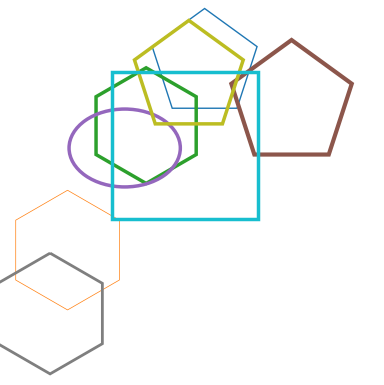[{"shape": "pentagon", "thickness": 1, "radius": 0.72, "center": [0.531, 0.835]}, {"shape": "hexagon", "thickness": 0.5, "radius": 0.78, "center": [0.175, 0.35]}, {"shape": "hexagon", "thickness": 2.5, "radius": 0.75, "center": [0.38, 0.674]}, {"shape": "oval", "thickness": 2.5, "radius": 0.72, "center": [0.324, 0.616]}, {"shape": "pentagon", "thickness": 3, "radius": 0.82, "center": [0.757, 0.732]}, {"shape": "hexagon", "thickness": 2, "radius": 0.78, "center": [0.13, 0.186]}, {"shape": "pentagon", "thickness": 2.5, "radius": 0.74, "center": [0.491, 0.798]}, {"shape": "square", "thickness": 2.5, "radius": 0.95, "center": [0.48, 0.623]}]